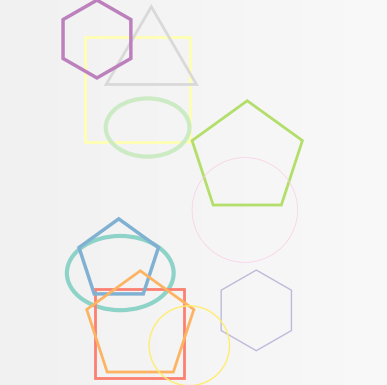[{"shape": "oval", "thickness": 3, "radius": 0.69, "center": [0.31, 0.291]}, {"shape": "square", "thickness": 2, "radius": 0.68, "center": [0.355, 0.768]}, {"shape": "hexagon", "thickness": 1, "radius": 0.52, "center": [0.661, 0.194]}, {"shape": "square", "thickness": 2, "radius": 0.57, "center": [0.361, 0.133]}, {"shape": "pentagon", "thickness": 2.5, "radius": 0.54, "center": [0.306, 0.324]}, {"shape": "pentagon", "thickness": 2, "radius": 0.73, "center": [0.362, 0.151]}, {"shape": "pentagon", "thickness": 2, "radius": 0.75, "center": [0.638, 0.589]}, {"shape": "circle", "thickness": 0.5, "radius": 0.68, "center": [0.632, 0.455]}, {"shape": "triangle", "thickness": 2, "radius": 0.67, "center": [0.391, 0.848]}, {"shape": "hexagon", "thickness": 2.5, "radius": 0.51, "center": [0.25, 0.899]}, {"shape": "oval", "thickness": 3, "radius": 0.54, "center": [0.381, 0.669]}, {"shape": "circle", "thickness": 1, "radius": 0.52, "center": [0.489, 0.102]}]